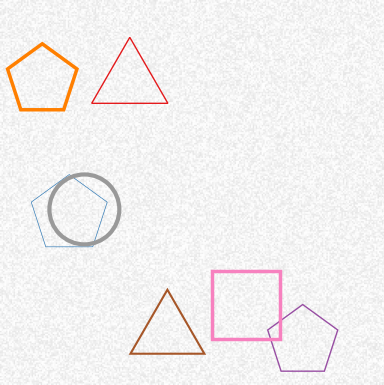[{"shape": "triangle", "thickness": 1, "radius": 0.57, "center": [0.337, 0.789]}, {"shape": "pentagon", "thickness": 0.5, "radius": 0.52, "center": [0.18, 0.443]}, {"shape": "pentagon", "thickness": 1, "radius": 0.48, "center": [0.786, 0.113]}, {"shape": "pentagon", "thickness": 2.5, "radius": 0.47, "center": [0.11, 0.792]}, {"shape": "triangle", "thickness": 1.5, "radius": 0.55, "center": [0.435, 0.137]}, {"shape": "square", "thickness": 2.5, "radius": 0.44, "center": [0.639, 0.208]}, {"shape": "circle", "thickness": 3, "radius": 0.45, "center": [0.219, 0.456]}]